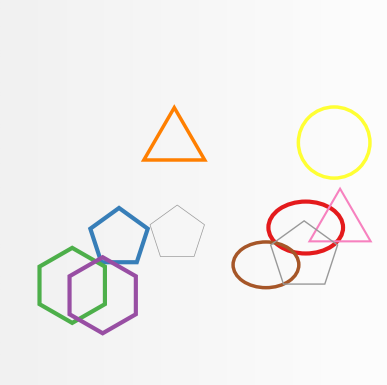[{"shape": "oval", "thickness": 3, "radius": 0.48, "center": [0.789, 0.409]}, {"shape": "pentagon", "thickness": 3, "radius": 0.39, "center": [0.307, 0.382]}, {"shape": "hexagon", "thickness": 3, "radius": 0.49, "center": [0.186, 0.259]}, {"shape": "hexagon", "thickness": 3, "radius": 0.49, "center": [0.265, 0.233]}, {"shape": "triangle", "thickness": 2.5, "radius": 0.45, "center": [0.45, 0.63]}, {"shape": "circle", "thickness": 2.5, "radius": 0.46, "center": [0.862, 0.63]}, {"shape": "oval", "thickness": 2.5, "radius": 0.42, "center": [0.686, 0.312]}, {"shape": "triangle", "thickness": 1.5, "radius": 0.46, "center": [0.878, 0.419]}, {"shape": "pentagon", "thickness": 0.5, "radius": 0.37, "center": [0.457, 0.393]}, {"shape": "pentagon", "thickness": 1, "radius": 0.45, "center": [0.785, 0.336]}]